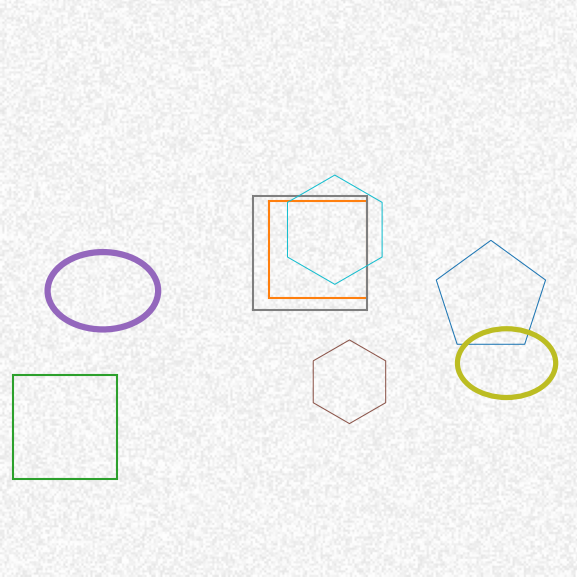[{"shape": "pentagon", "thickness": 0.5, "radius": 0.5, "center": [0.85, 0.483]}, {"shape": "square", "thickness": 1, "radius": 0.42, "center": [0.551, 0.567]}, {"shape": "square", "thickness": 1, "radius": 0.45, "center": [0.112, 0.26]}, {"shape": "oval", "thickness": 3, "radius": 0.48, "center": [0.178, 0.496]}, {"shape": "hexagon", "thickness": 0.5, "radius": 0.36, "center": [0.605, 0.338]}, {"shape": "square", "thickness": 1, "radius": 0.49, "center": [0.538, 0.561]}, {"shape": "oval", "thickness": 2.5, "radius": 0.43, "center": [0.877, 0.37]}, {"shape": "hexagon", "thickness": 0.5, "radius": 0.47, "center": [0.58, 0.601]}]